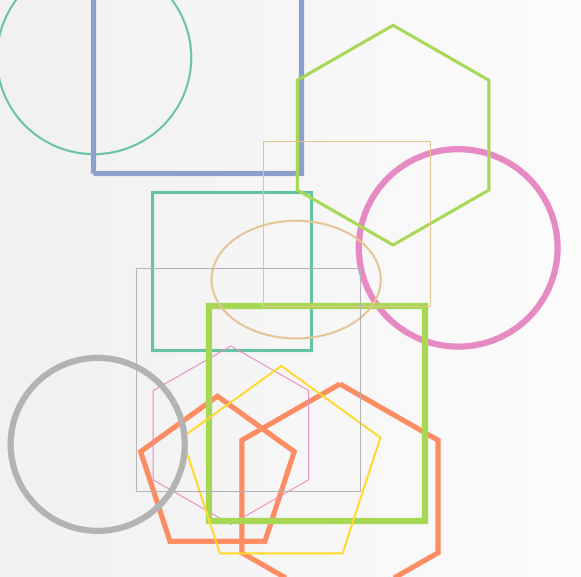[{"shape": "square", "thickness": 1.5, "radius": 0.69, "center": [0.399, 0.53]}, {"shape": "circle", "thickness": 1, "radius": 0.84, "center": [0.162, 0.899]}, {"shape": "hexagon", "thickness": 2.5, "radius": 0.97, "center": [0.585, 0.139]}, {"shape": "pentagon", "thickness": 2.5, "radius": 0.69, "center": [0.374, 0.174]}, {"shape": "square", "thickness": 2.5, "radius": 0.89, "center": [0.339, 0.878]}, {"shape": "hexagon", "thickness": 0.5, "radius": 0.77, "center": [0.397, 0.246]}, {"shape": "circle", "thickness": 3, "radius": 0.86, "center": [0.788, 0.57]}, {"shape": "hexagon", "thickness": 1.5, "radius": 0.95, "center": [0.676, 0.765]}, {"shape": "square", "thickness": 3, "radius": 0.93, "center": [0.545, 0.283]}, {"shape": "pentagon", "thickness": 1, "radius": 0.9, "center": [0.484, 0.186]}, {"shape": "oval", "thickness": 1, "radius": 0.73, "center": [0.509, 0.515]}, {"shape": "square", "thickness": 0.5, "radius": 0.72, "center": [0.597, 0.612]}, {"shape": "square", "thickness": 0.5, "radius": 0.96, "center": [0.426, 0.342]}, {"shape": "circle", "thickness": 3, "radius": 0.75, "center": [0.168, 0.23]}]